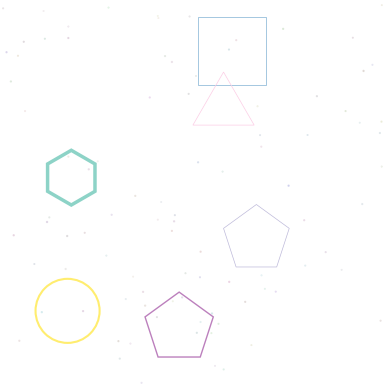[{"shape": "hexagon", "thickness": 2.5, "radius": 0.36, "center": [0.185, 0.539]}, {"shape": "pentagon", "thickness": 0.5, "radius": 0.45, "center": [0.666, 0.379]}, {"shape": "square", "thickness": 0.5, "radius": 0.44, "center": [0.603, 0.868]}, {"shape": "triangle", "thickness": 0.5, "radius": 0.46, "center": [0.581, 0.721]}, {"shape": "pentagon", "thickness": 1, "radius": 0.47, "center": [0.465, 0.148]}, {"shape": "circle", "thickness": 1.5, "radius": 0.42, "center": [0.176, 0.193]}]